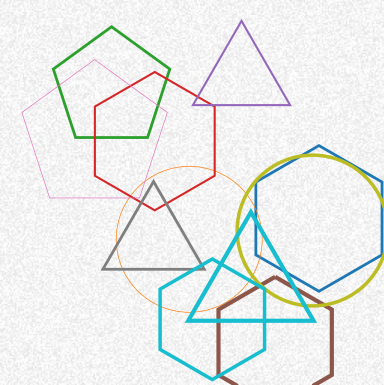[{"shape": "hexagon", "thickness": 2, "radius": 0.95, "center": [0.828, 0.433]}, {"shape": "circle", "thickness": 0.5, "radius": 0.95, "center": [0.492, 0.378]}, {"shape": "pentagon", "thickness": 2, "radius": 0.8, "center": [0.29, 0.771]}, {"shape": "hexagon", "thickness": 1.5, "radius": 0.9, "center": [0.402, 0.633]}, {"shape": "triangle", "thickness": 1.5, "radius": 0.73, "center": [0.627, 0.8]}, {"shape": "hexagon", "thickness": 3, "radius": 0.85, "center": [0.715, 0.111]}, {"shape": "pentagon", "thickness": 0.5, "radius": 0.99, "center": [0.246, 0.647]}, {"shape": "triangle", "thickness": 2, "radius": 0.76, "center": [0.399, 0.377]}, {"shape": "circle", "thickness": 2.5, "radius": 0.98, "center": [0.812, 0.401]}, {"shape": "hexagon", "thickness": 2.5, "radius": 0.78, "center": [0.551, 0.171]}, {"shape": "triangle", "thickness": 3, "radius": 0.94, "center": [0.652, 0.261]}]